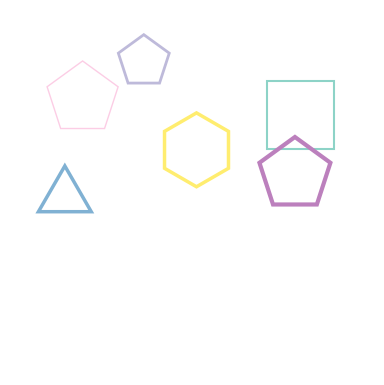[{"shape": "square", "thickness": 1.5, "radius": 0.44, "center": [0.781, 0.701]}, {"shape": "pentagon", "thickness": 2, "radius": 0.35, "center": [0.374, 0.84]}, {"shape": "triangle", "thickness": 2.5, "radius": 0.4, "center": [0.168, 0.49]}, {"shape": "pentagon", "thickness": 1, "radius": 0.48, "center": [0.215, 0.745]}, {"shape": "pentagon", "thickness": 3, "radius": 0.48, "center": [0.766, 0.547]}, {"shape": "hexagon", "thickness": 2.5, "radius": 0.48, "center": [0.51, 0.611]}]